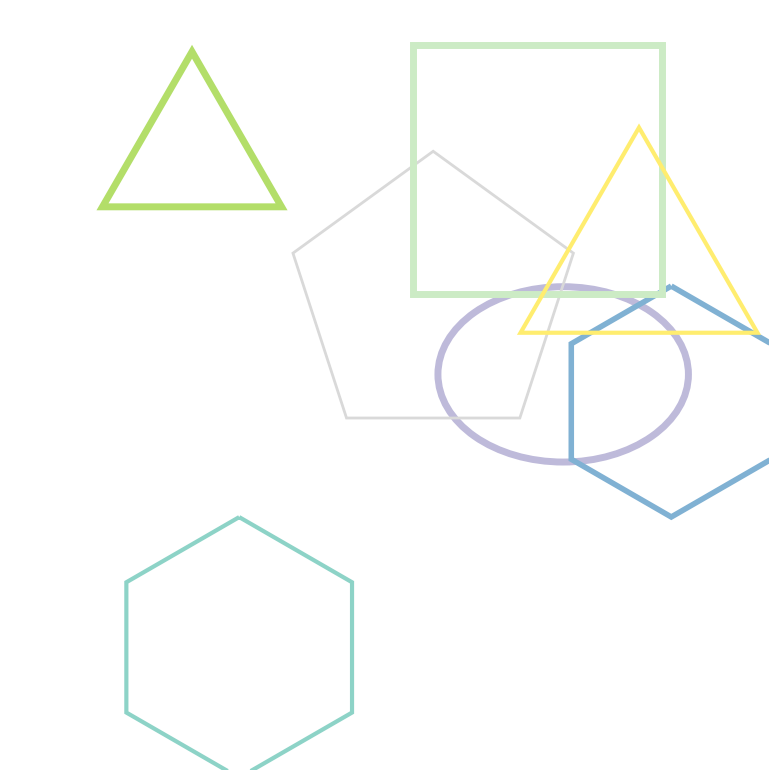[{"shape": "hexagon", "thickness": 1.5, "radius": 0.85, "center": [0.311, 0.159]}, {"shape": "oval", "thickness": 2.5, "radius": 0.81, "center": [0.731, 0.514]}, {"shape": "hexagon", "thickness": 2, "radius": 0.75, "center": [0.872, 0.479]}, {"shape": "triangle", "thickness": 2.5, "radius": 0.67, "center": [0.249, 0.799]}, {"shape": "pentagon", "thickness": 1, "radius": 0.96, "center": [0.563, 0.612]}, {"shape": "square", "thickness": 2.5, "radius": 0.81, "center": [0.698, 0.78]}, {"shape": "triangle", "thickness": 1.5, "radius": 0.89, "center": [0.83, 0.657]}]